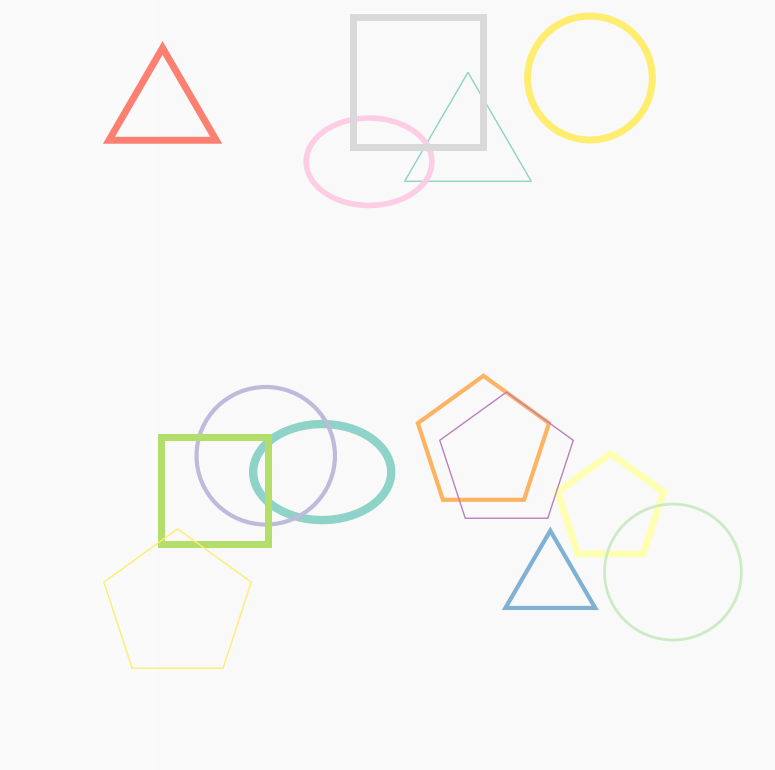[{"shape": "oval", "thickness": 3, "radius": 0.45, "center": [0.416, 0.387]}, {"shape": "triangle", "thickness": 0.5, "radius": 0.47, "center": [0.604, 0.812]}, {"shape": "pentagon", "thickness": 2.5, "radius": 0.36, "center": [0.788, 0.339]}, {"shape": "circle", "thickness": 1.5, "radius": 0.45, "center": [0.343, 0.408]}, {"shape": "triangle", "thickness": 2.5, "radius": 0.4, "center": [0.21, 0.858]}, {"shape": "triangle", "thickness": 1.5, "radius": 0.33, "center": [0.71, 0.244]}, {"shape": "pentagon", "thickness": 1.5, "radius": 0.44, "center": [0.624, 0.423]}, {"shape": "square", "thickness": 2.5, "radius": 0.35, "center": [0.276, 0.363]}, {"shape": "oval", "thickness": 2, "radius": 0.41, "center": [0.476, 0.79]}, {"shape": "square", "thickness": 2.5, "radius": 0.42, "center": [0.539, 0.893]}, {"shape": "pentagon", "thickness": 0.5, "radius": 0.45, "center": [0.654, 0.4]}, {"shape": "circle", "thickness": 1, "radius": 0.44, "center": [0.868, 0.257]}, {"shape": "circle", "thickness": 2.5, "radius": 0.4, "center": [0.761, 0.899]}, {"shape": "pentagon", "thickness": 0.5, "radius": 0.5, "center": [0.229, 0.213]}]